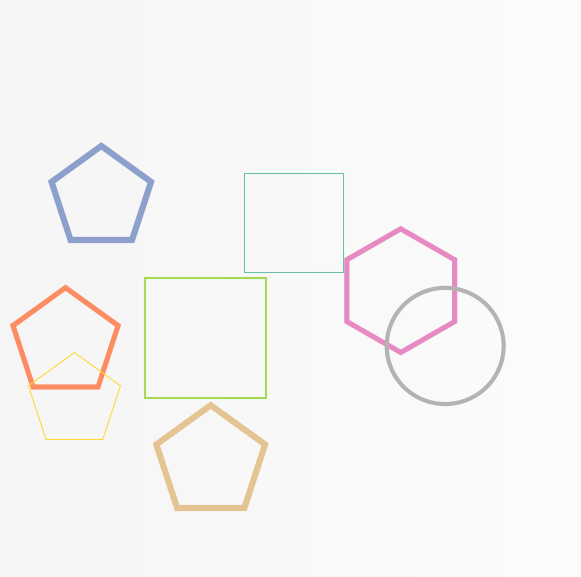[{"shape": "square", "thickness": 0.5, "radius": 0.43, "center": [0.505, 0.613]}, {"shape": "pentagon", "thickness": 2.5, "radius": 0.48, "center": [0.113, 0.406]}, {"shape": "pentagon", "thickness": 3, "radius": 0.45, "center": [0.174, 0.656]}, {"shape": "hexagon", "thickness": 2.5, "radius": 0.54, "center": [0.689, 0.496]}, {"shape": "square", "thickness": 1, "radius": 0.52, "center": [0.354, 0.414]}, {"shape": "pentagon", "thickness": 0.5, "radius": 0.42, "center": [0.128, 0.305]}, {"shape": "pentagon", "thickness": 3, "radius": 0.49, "center": [0.363, 0.199]}, {"shape": "circle", "thickness": 2, "radius": 0.5, "center": [0.766, 0.4]}]